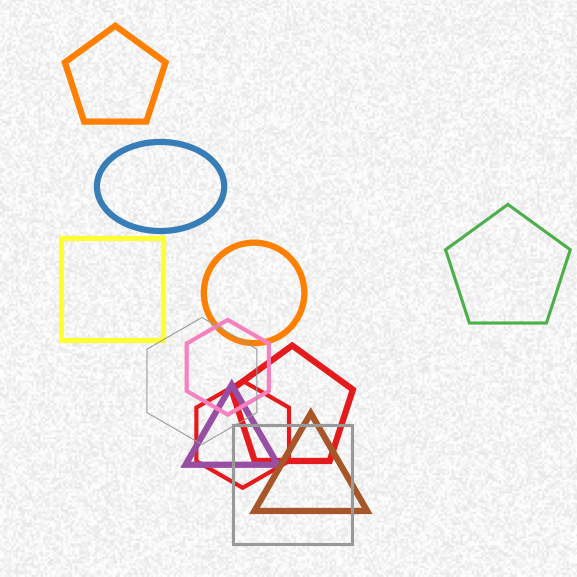[{"shape": "hexagon", "thickness": 2, "radius": 0.46, "center": [0.42, 0.247]}, {"shape": "pentagon", "thickness": 3, "radius": 0.55, "center": [0.506, 0.29]}, {"shape": "oval", "thickness": 3, "radius": 0.55, "center": [0.278, 0.676]}, {"shape": "pentagon", "thickness": 1.5, "radius": 0.57, "center": [0.88, 0.532]}, {"shape": "triangle", "thickness": 3, "radius": 0.46, "center": [0.401, 0.241]}, {"shape": "circle", "thickness": 3, "radius": 0.44, "center": [0.44, 0.492]}, {"shape": "pentagon", "thickness": 3, "radius": 0.46, "center": [0.2, 0.863]}, {"shape": "square", "thickness": 2.5, "radius": 0.44, "center": [0.194, 0.499]}, {"shape": "triangle", "thickness": 3, "radius": 0.56, "center": [0.538, 0.171]}, {"shape": "hexagon", "thickness": 2, "radius": 0.41, "center": [0.394, 0.363]}, {"shape": "square", "thickness": 1.5, "radius": 0.52, "center": [0.506, 0.16]}, {"shape": "hexagon", "thickness": 0.5, "radius": 0.55, "center": [0.35, 0.34]}]